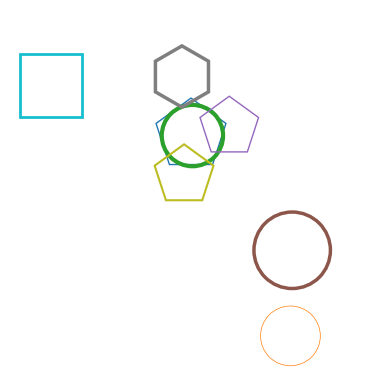[{"shape": "pentagon", "thickness": 1, "radius": 0.48, "center": [0.496, 0.65]}, {"shape": "circle", "thickness": 0.5, "radius": 0.39, "center": [0.754, 0.128]}, {"shape": "circle", "thickness": 3, "radius": 0.4, "center": [0.5, 0.648]}, {"shape": "pentagon", "thickness": 1, "radius": 0.4, "center": [0.596, 0.67]}, {"shape": "circle", "thickness": 2.5, "radius": 0.5, "center": [0.759, 0.35]}, {"shape": "hexagon", "thickness": 2.5, "radius": 0.4, "center": [0.473, 0.801]}, {"shape": "pentagon", "thickness": 1.5, "radius": 0.4, "center": [0.478, 0.545]}, {"shape": "square", "thickness": 2, "radius": 0.4, "center": [0.132, 0.778]}]